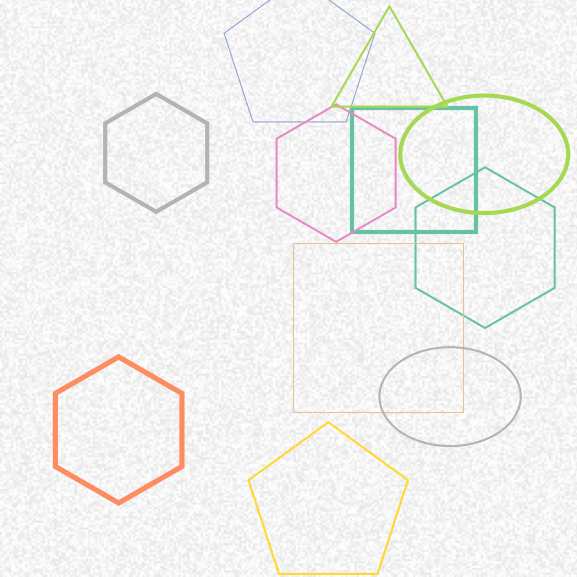[{"shape": "hexagon", "thickness": 1, "radius": 0.7, "center": [0.84, 0.57]}, {"shape": "square", "thickness": 2, "radius": 0.54, "center": [0.717, 0.704]}, {"shape": "hexagon", "thickness": 2.5, "radius": 0.63, "center": [0.205, 0.255]}, {"shape": "pentagon", "thickness": 0.5, "radius": 0.69, "center": [0.519, 0.899]}, {"shape": "hexagon", "thickness": 1, "radius": 0.6, "center": [0.582, 0.699]}, {"shape": "oval", "thickness": 2, "radius": 0.73, "center": [0.839, 0.732]}, {"shape": "triangle", "thickness": 1, "radius": 0.58, "center": [0.674, 0.872]}, {"shape": "pentagon", "thickness": 1, "radius": 0.73, "center": [0.568, 0.123]}, {"shape": "square", "thickness": 0.5, "radius": 0.74, "center": [0.654, 0.432]}, {"shape": "oval", "thickness": 1, "radius": 0.61, "center": [0.779, 0.312]}, {"shape": "hexagon", "thickness": 2, "radius": 0.51, "center": [0.27, 0.734]}]